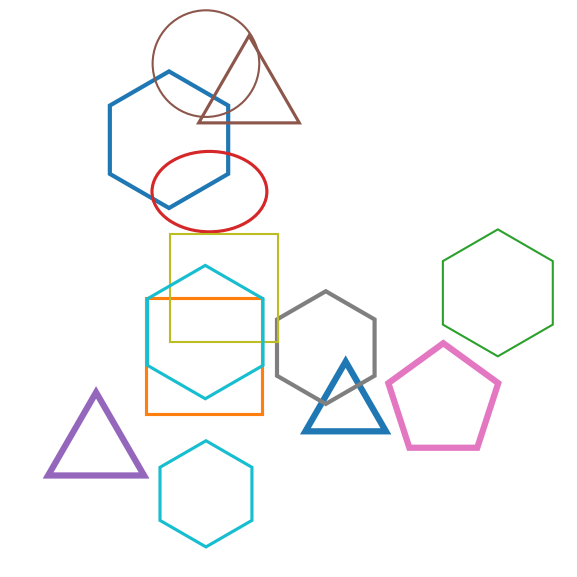[{"shape": "triangle", "thickness": 3, "radius": 0.4, "center": [0.599, 0.292]}, {"shape": "hexagon", "thickness": 2, "radius": 0.59, "center": [0.293, 0.757]}, {"shape": "square", "thickness": 1.5, "radius": 0.5, "center": [0.353, 0.383]}, {"shape": "hexagon", "thickness": 1, "radius": 0.55, "center": [0.862, 0.492]}, {"shape": "oval", "thickness": 1.5, "radius": 0.5, "center": [0.363, 0.667]}, {"shape": "triangle", "thickness": 3, "radius": 0.48, "center": [0.166, 0.224]}, {"shape": "circle", "thickness": 1, "radius": 0.46, "center": [0.357, 0.889]}, {"shape": "triangle", "thickness": 1.5, "radius": 0.5, "center": [0.431, 0.837]}, {"shape": "pentagon", "thickness": 3, "radius": 0.5, "center": [0.768, 0.305]}, {"shape": "hexagon", "thickness": 2, "radius": 0.49, "center": [0.564, 0.397]}, {"shape": "square", "thickness": 1, "radius": 0.47, "center": [0.388, 0.501]}, {"shape": "hexagon", "thickness": 1.5, "radius": 0.58, "center": [0.355, 0.424]}, {"shape": "hexagon", "thickness": 1.5, "radius": 0.46, "center": [0.357, 0.144]}]